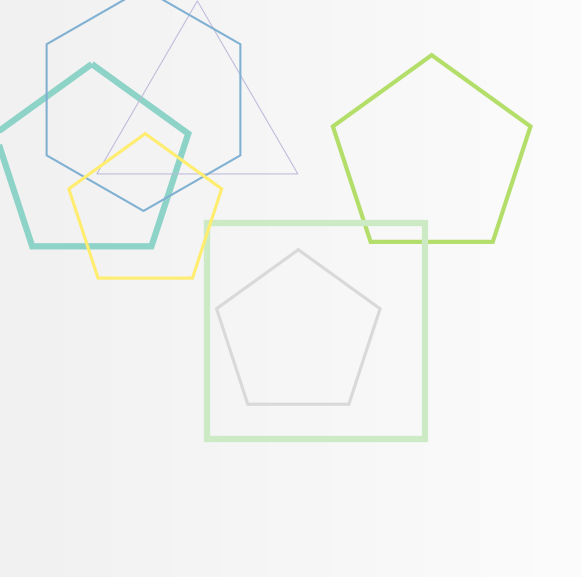[{"shape": "pentagon", "thickness": 3, "radius": 0.87, "center": [0.158, 0.714]}, {"shape": "triangle", "thickness": 0.5, "radius": 1.0, "center": [0.34, 0.798]}, {"shape": "hexagon", "thickness": 1, "radius": 0.96, "center": [0.247, 0.826]}, {"shape": "pentagon", "thickness": 2, "radius": 0.89, "center": [0.743, 0.725]}, {"shape": "pentagon", "thickness": 1.5, "radius": 0.74, "center": [0.513, 0.419]}, {"shape": "square", "thickness": 3, "radius": 0.93, "center": [0.544, 0.426]}, {"shape": "pentagon", "thickness": 1.5, "radius": 0.69, "center": [0.25, 0.629]}]